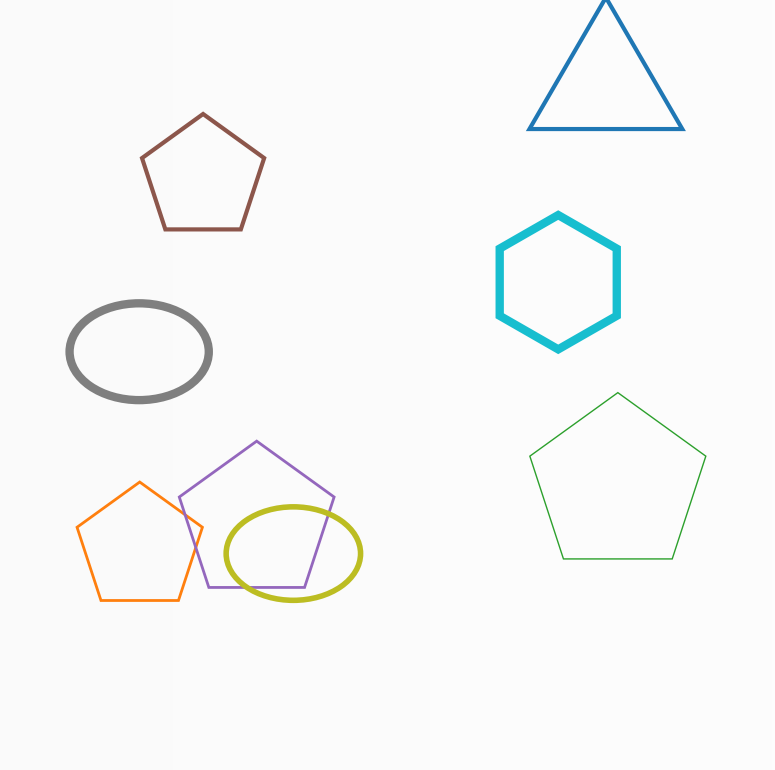[{"shape": "triangle", "thickness": 1.5, "radius": 0.57, "center": [0.782, 0.889]}, {"shape": "pentagon", "thickness": 1, "radius": 0.43, "center": [0.18, 0.289]}, {"shape": "pentagon", "thickness": 0.5, "radius": 0.6, "center": [0.797, 0.371]}, {"shape": "pentagon", "thickness": 1, "radius": 0.53, "center": [0.331, 0.322]}, {"shape": "pentagon", "thickness": 1.5, "radius": 0.41, "center": [0.262, 0.769]}, {"shape": "oval", "thickness": 3, "radius": 0.45, "center": [0.18, 0.543]}, {"shape": "oval", "thickness": 2, "radius": 0.43, "center": [0.379, 0.281]}, {"shape": "hexagon", "thickness": 3, "radius": 0.44, "center": [0.72, 0.634]}]